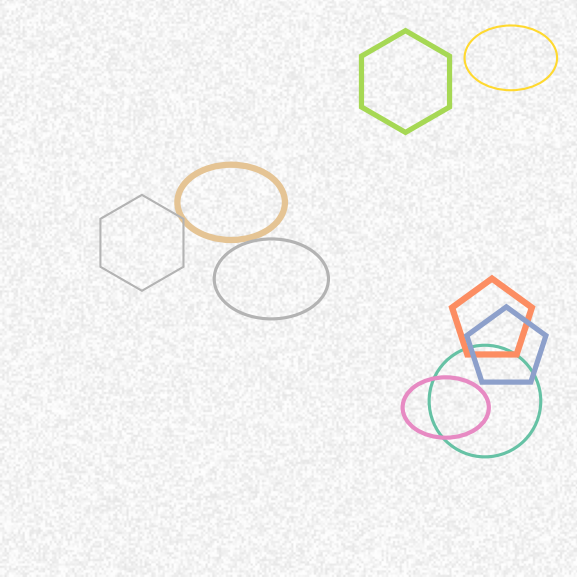[{"shape": "circle", "thickness": 1.5, "radius": 0.48, "center": [0.84, 0.305]}, {"shape": "pentagon", "thickness": 3, "radius": 0.36, "center": [0.852, 0.444]}, {"shape": "pentagon", "thickness": 2.5, "radius": 0.36, "center": [0.877, 0.396]}, {"shape": "oval", "thickness": 2, "radius": 0.37, "center": [0.772, 0.293]}, {"shape": "hexagon", "thickness": 2.5, "radius": 0.44, "center": [0.702, 0.858]}, {"shape": "oval", "thickness": 1, "radius": 0.4, "center": [0.885, 0.899]}, {"shape": "oval", "thickness": 3, "radius": 0.47, "center": [0.4, 0.649]}, {"shape": "oval", "thickness": 1.5, "radius": 0.49, "center": [0.47, 0.516]}, {"shape": "hexagon", "thickness": 1, "radius": 0.42, "center": [0.246, 0.579]}]